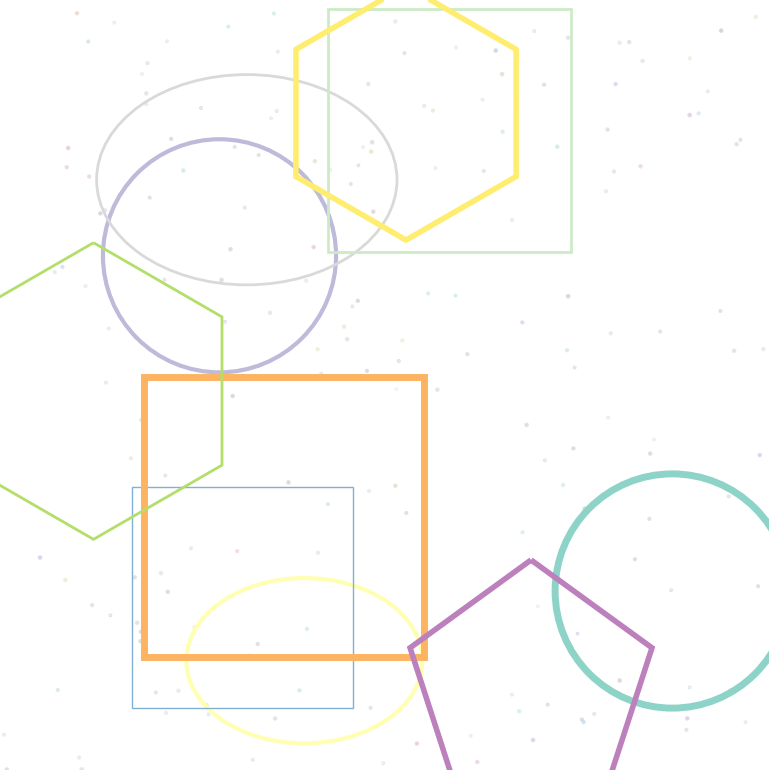[{"shape": "circle", "thickness": 2.5, "radius": 0.76, "center": [0.873, 0.232]}, {"shape": "oval", "thickness": 1.5, "radius": 0.77, "center": [0.395, 0.142]}, {"shape": "circle", "thickness": 1.5, "radius": 0.76, "center": [0.285, 0.668]}, {"shape": "square", "thickness": 0.5, "radius": 0.72, "center": [0.315, 0.224]}, {"shape": "square", "thickness": 2.5, "radius": 0.91, "center": [0.368, 0.328]}, {"shape": "hexagon", "thickness": 1, "radius": 0.96, "center": [0.121, 0.492]}, {"shape": "oval", "thickness": 1, "radius": 0.98, "center": [0.321, 0.767]}, {"shape": "pentagon", "thickness": 2, "radius": 0.83, "center": [0.69, 0.108]}, {"shape": "square", "thickness": 1, "radius": 0.79, "center": [0.583, 0.831]}, {"shape": "hexagon", "thickness": 2, "radius": 0.83, "center": [0.527, 0.853]}]